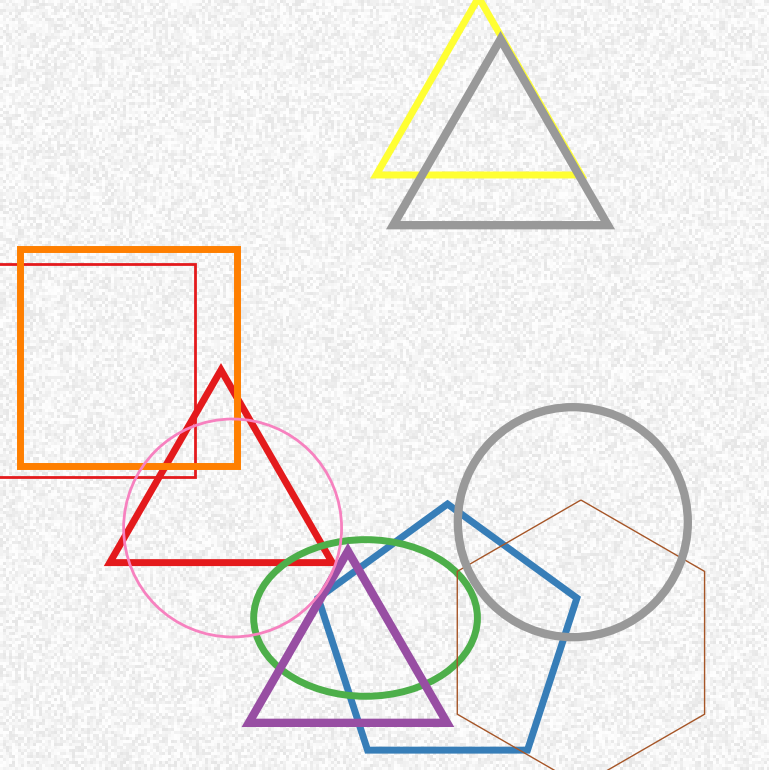[{"shape": "square", "thickness": 1, "radius": 0.69, "center": [0.115, 0.519]}, {"shape": "triangle", "thickness": 2.5, "radius": 0.83, "center": [0.287, 0.353]}, {"shape": "pentagon", "thickness": 2.5, "radius": 0.88, "center": [0.581, 0.169]}, {"shape": "oval", "thickness": 2.5, "radius": 0.73, "center": [0.475, 0.197]}, {"shape": "triangle", "thickness": 3, "radius": 0.74, "center": [0.452, 0.136]}, {"shape": "square", "thickness": 2.5, "radius": 0.7, "center": [0.167, 0.536]}, {"shape": "triangle", "thickness": 2.5, "radius": 0.77, "center": [0.622, 0.85]}, {"shape": "hexagon", "thickness": 0.5, "radius": 0.93, "center": [0.754, 0.165]}, {"shape": "circle", "thickness": 1, "radius": 0.71, "center": [0.302, 0.314]}, {"shape": "triangle", "thickness": 3, "radius": 0.8, "center": [0.65, 0.788]}, {"shape": "circle", "thickness": 3, "radius": 0.75, "center": [0.744, 0.322]}]